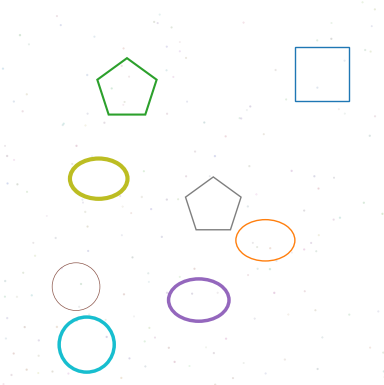[{"shape": "square", "thickness": 1, "radius": 0.35, "center": [0.837, 0.808]}, {"shape": "oval", "thickness": 1, "radius": 0.38, "center": [0.689, 0.376]}, {"shape": "pentagon", "thickness": 1.5, "radius": 0.4, "center": [0.33, 0.768]}, {"shape": "oval", "thickness": 2.5, "radius": 0.39, "center": [0.516, 0.221]}, {"shape": "circle", "thickness": 0.5, "radius": 0.31, "center": [0.198, 0.255]}, {"shape": "pentagon", "thickness": 1, "radius": 0.38, "center": [0.554, 0.465]}, {"shape": "oval", "thickness": 3, "radius": 0.37, "center": [0.256, 0.536]}, {"shape": "circle", "thickness": 2.5, "radius": 0.36, "center": [0.225, 0.105]}]